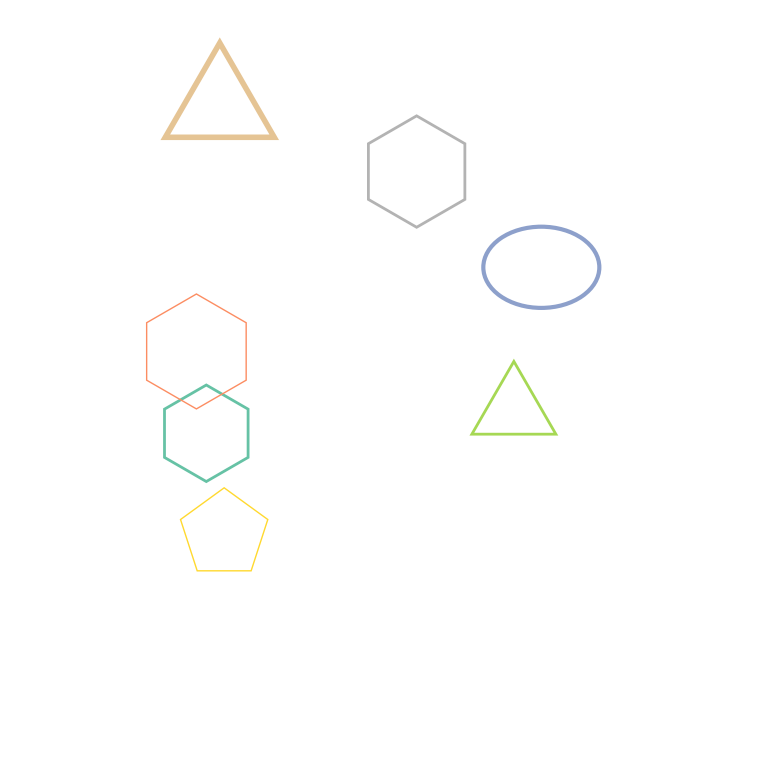[{"shape": "hexagon", "thickness": 1, "radius": 0.31, "center": [0.268, 0.437]}, {"shape": "hexagon", "thickness": 0.5, "radius": 0.37, "center": [0.255, 0.544]}, {"shape": "oval", "thickness": 1.5, "radius": 0.38, "center": [0.703, 0.653]}, {"shape": "triangle", "thickness": 1, "radius": 0.31, "center": [0.667, 0.468]}, {"shape": "pentagon", "thickness": 0.5, "radius": 0.3, "center": [0.291, 0.307]}, {"shape": "triangle", "thickness": 2, "radius": 0.41, "center": [0.285, 0.863]}, {"shape": "hexagon", "thickness": 1, "radius": 0.36, "center": [0.541, 0.777]}]